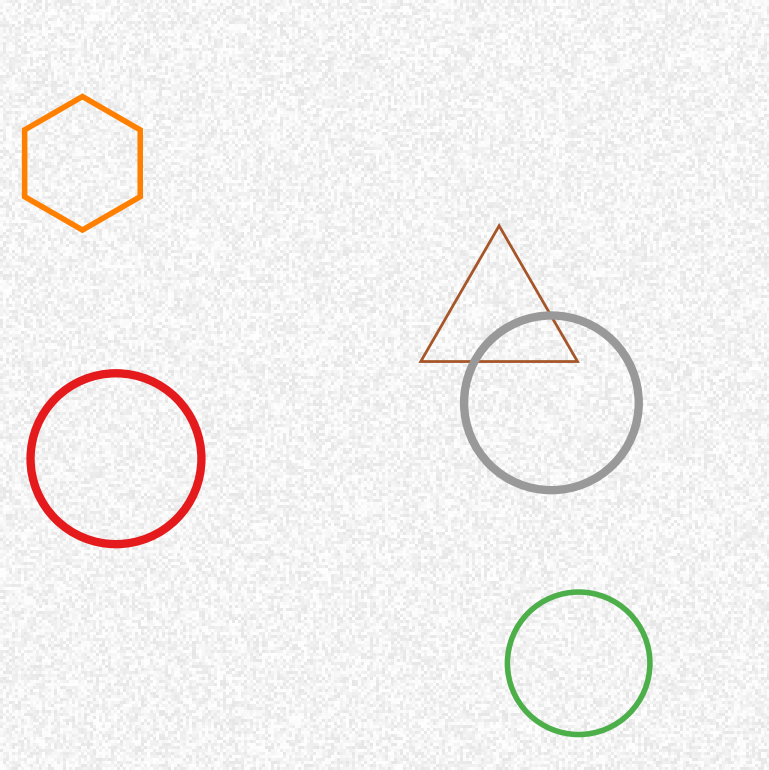[{"shape": "circle", "thickness": 3, "radius": 0.55, "center": [0.151, 0.404]}, {"shape": "circle", "thickness": 2, "radius": 0.46, "center": [0.752, 0.139]}, {"shape": "hexagon", "thickness": 2, "radius": 0.43, "center": [0.107, 0.788]}, {"shape": "triangle", "thickness": 1, "radius": 0.59, "center": [0.648, 0.589]}, {"shape": "circle", "thickness": 3, "radius": 0.57, "center": [0.716, 0.477]}]